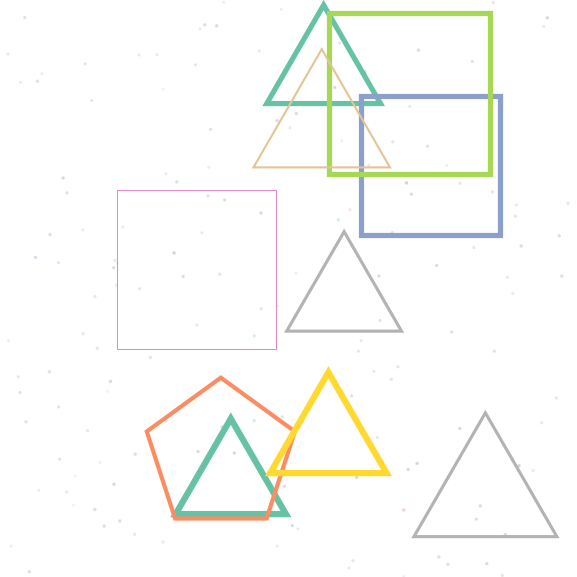[{"shape": "triangle", "thickness": 2.5, "radius": 0.57, "center": [0.56, 0.877]}, {"shape": "triangle", "thickness": 3, "radius": 0.55, "center": [0.4, 0.164]}, {"shape": "pentagon", "thickness": 2, "radius": 0.67, "center": [0.382, 0.21]}, {"shape": "square", "thickness": 2.5, "radius": 0.6, "center": [0.745, 0.713]}, {"shape": "square", "thickness": 0.5, "radius": 0.69, "center": [0.34, 0.532]}, {"shape": "square", "thickness": 2.5, "radius": 0.7, "center": [0.709, 0.837]}, {"shape": "triangle", "thickness": 3, "radius": 0.58, "center": [0.569, 0.238]}, {"shape": "triangle", "thickness": 1, "radius": 0.68, "center": [0.557, 0.778]}, {"shape": "triangle", "thickness": 1.5, "radius": 0.57, "center": [0.596, 0.483]}, {"shape": "triangle", "thickness": 1.5, "radius": 0.71, "center": [0.841, 0.141]}]